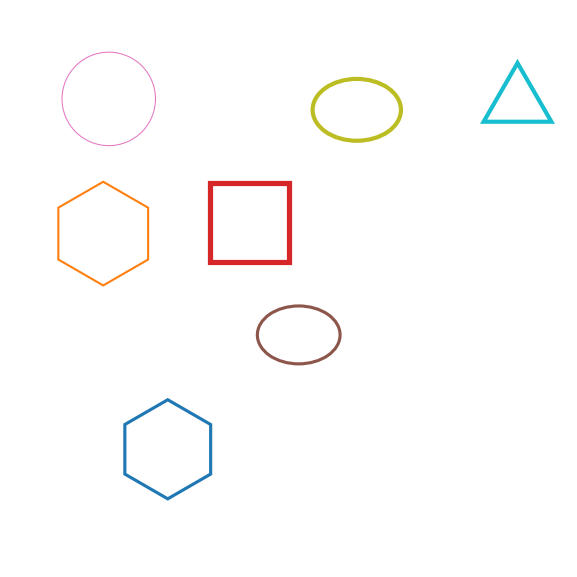[{"shape": "hexagon", "thickness": 1.5, "radius": 0.43, "center": [0.29, 0.221]}, {"shape": "hexagon", "thickness": 1, "radius": 0.45, "center": [0.179, 0.595]}, {"shape": "square", "thickness": 2.5, "radius": 0.34, "center": [0.432, 0.614]}, {"shape": "oval", "thickness": 1.5, "radius": 0.36, "center": [0.517, 0.419]}, {"shape": "circle", "thickness": 0.5, "radius": 0.4, "center": [0.188, 0.828]}, {"shape": "oval", "thickness": 2, "radius": 0.38, "center": [0.618, 0.809]}, {"shape": "triangle", "thickness": 2, "radius": 0.34, "center": [0.896, 0.822]}]